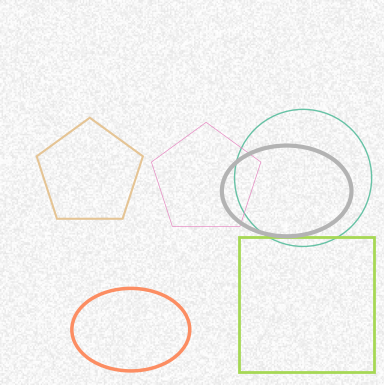[{"shape": "circle", "thickness": 1, "radius": 0.89, "center": [0.787, 0.538]}, {"shape": "oval", "thickness": 2.5, "radius": 0.77, "center": [0.34, 0.144]}, {"shape": "pentagon", "thickness": 0.5, "radius": 0.75, "center": [0.535, 0.533]}, {"shape": "square", "thickness": 2, "radius": 0.88, "center": [0.797, 0.208]}, {"shape": "pentagon", "thickness": 1.5, "radius": 0.73, "center": [0.233, 0.549]}, {"shape": "oval", "thickness": 3, "radius": 0.84, "center": [0.745, 0.504]}]